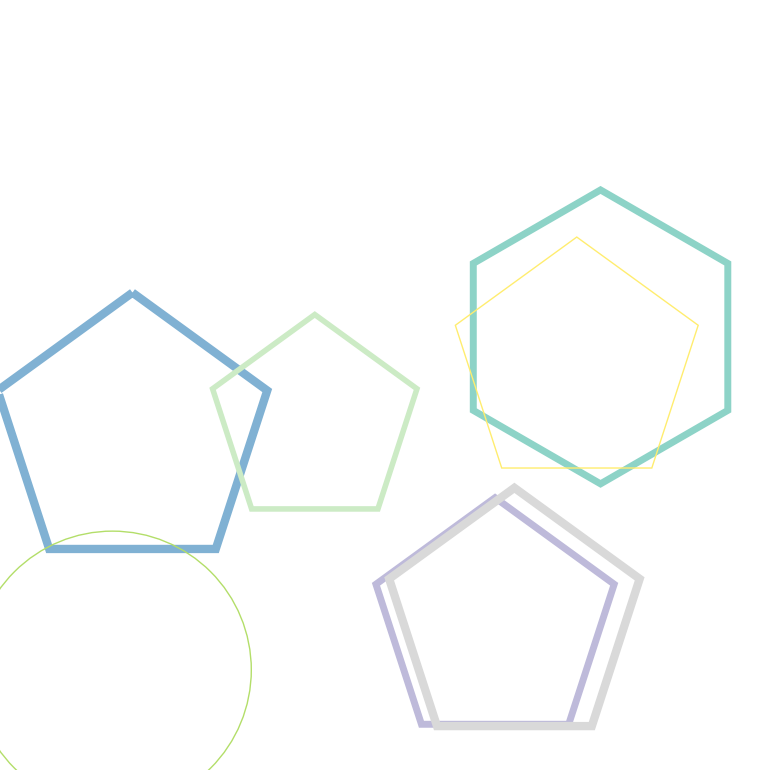[{"shape": "hexagon", "thickness": 2.5, "radius": 0.95, "center": [0.78, 0.562]}, {"shape": "pentagon", "thickness": 2.5, "radius": 0.81, "center": [0.643, 0.191]}, {"shape": "pentagon", "thickness": 3, "radius": 0.92, "center": [0.172, 0.436]}, {"shape": "circle", "thickness": 0.5, "radius": 0.9, "center": [0.146, 0.13]}, {"shape": "pentagon", "thickness": 3, "radius": 0.86, "center": [0.668, 0.195]}, {"shape": "pentagon", "thickness": 2, "radius": 0.7, "center": [0.409, 0.452]}, {"shape": "pentagon", "thickness": 0.5, "radius": 0.83, "center": [0.749, 0.526]}]